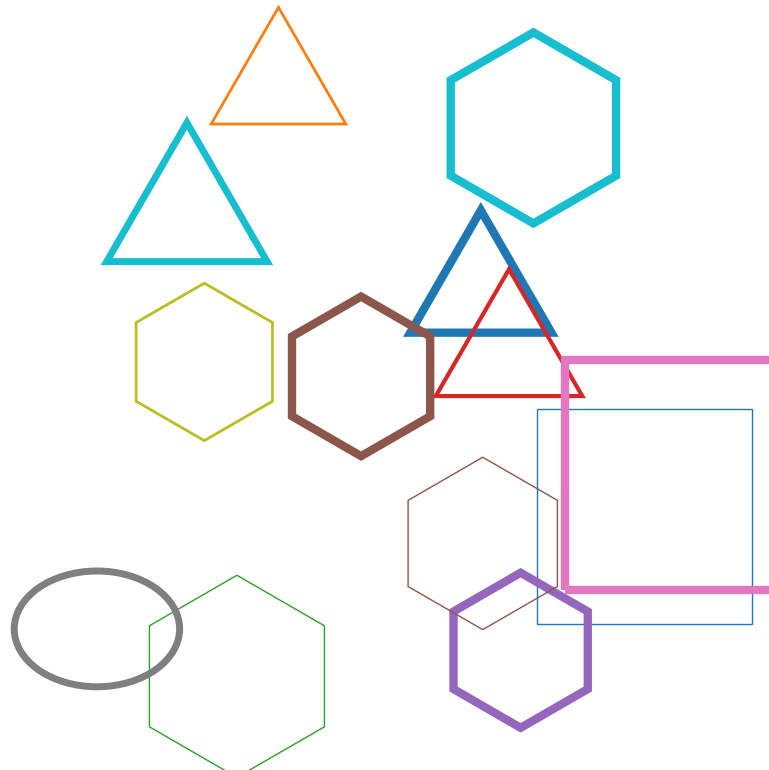[{"shape": "square", "thickness": 0.5, "radius": 0.7, "center": [0.837, 0.329]}, {"shape": "triangle", "thickness": 3, "radius": 0.53, "center": [0.624, 0.621]}, {"shape": "triangle", "thickness": 1, "radius": 0.51, "center": [0.362, 0.889]}, {"shape": "hexagon", "thickness": 0.5, "radius": 0.66, "center": [0.308, 0.122]}, {"shape": "triangle", "thickness": 1.5, "radius": 0.55, "center": [0.661, 0.541]}, {"shape": "hexagon", "thickness": 3, "radius": 0.5, "center": [0.676, 0.155]}, {"shape": "hexagon", "thickness": 0.5, "radius": 0.56, "center": [0.627, 0.294]}, {"shape": "hexagon", "thickness": 3, "radius": 0.52, "center": [0.469, 0.511]}, {"shape": "square", "thickness": 3, "radius": 0.75, "center": [0.883, 0.383]}, {"shape": "oval", "thickness": 2.5, "radius": 0.54, "center": [0.126, 0.183]}, {"shape": "hexagon", "thickness": 1, "radius": 0.51, "center": [0.265, 0.53]}, {"shape": "hexagon", "thickness": 3, "radius": 0.62, "center": [0.693, 0.834]}, {"shape": "triangle", "thickness": 2.5, "radius": 0.6, "center": [0.243, 0.72]}]